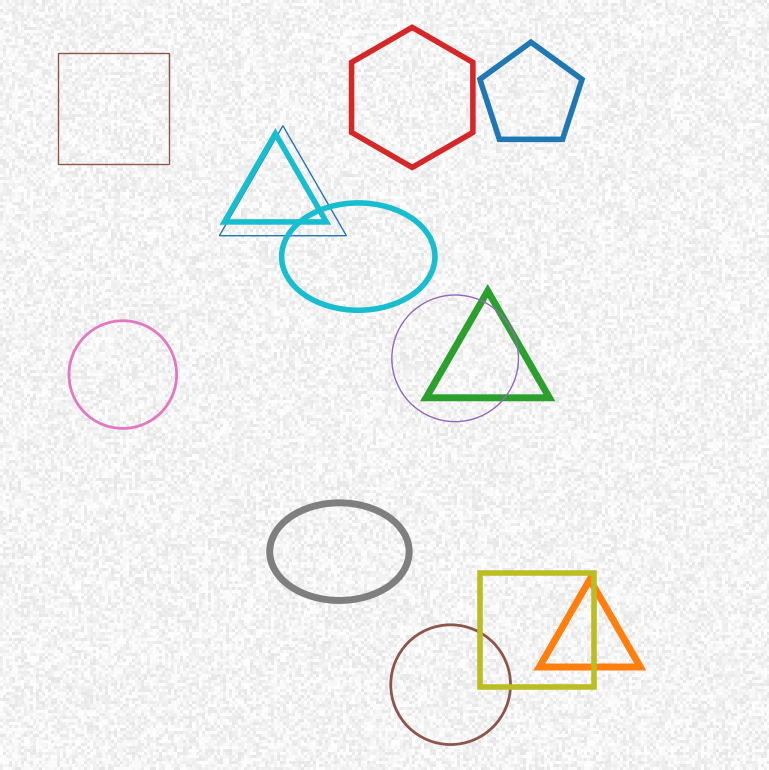[{"shape": "pentagon", "thickness": 2, "radius": 0.35, "center": [0.69, 0.875]}, {"shape": "triangle", "thickness": 0.5, "radius": 0.48, "center": [0.367, 0.742]}, {"shape": "triangle", "thickness": 2.5, "radius": 0.38, "center": [0.766, 0.172]}, {"shape": "triangle", "thickness": 2.5, "radius": 0.46, "center": [0.633, 0.53]}, {"shape": "hexagon", "thickness": 2, "radius": 0.45, "center": [0.535, 0.873]}, {"shape": "circle", "thickness": 0.5, "radius": 0.41, "center": [0.591, 0.535]}, {"shape": "circle", "thickness": 1, "radius": 0.39, "center": [0.585, 0.111]}, {"shape": "square", "thickness": 0.5, "radius": 0.36, "center": [0.147, 0.859]}, {"shape": "circle", "thickness": 1, "radius": 0.35, "center": [0.159, 0.514]}, {"shape": "oval", "thickness": 2.5, "radius": 0.45, "center": [0.441, 0.284]}, {"shape": "square", "thickness": 2, "radius": 0.37, "center": [0.697, 0.181]}, {"shape": "triangle", "thickness": 2, "radius": 0.38, "center": [0.358, 0.75]}, {"shape": "oval", "thickness": 2, "radius": 0.5, "center": [0.465, 0.667]}]